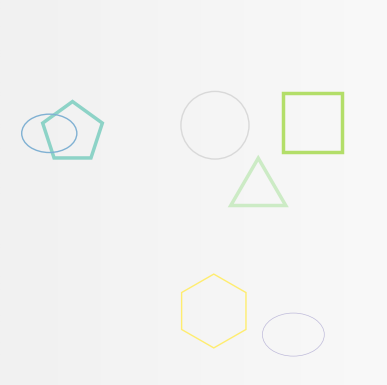[{"shape": "pentagon", "thickness": 2.5, "radius": 0.4, "center": [0.187, 0.655]}, {"shape": "oval", "thickness": 0.5, "radius": 0.4, "center": [0.757, 0.131]}, {"shape": "oval", "thickness": 1, "radius": 0.36, "center": [0.127, 0.654]}, {"shape": "square", "thickness": 2.5, "radius": 0.38, "center": [0.806, 0.681]}, {"shape": "circle", "thickness": 1, "radius": 0.44, "center": [0.555, 0.675]}, {"shape": "triangle", "thickness": 2.5, "radius": 0.41, "center": [0.666, 0.507]}, {"shape": "hexagon", "thickness": 1, "radius": 0.48, "center": [0.552, 0.192]}]